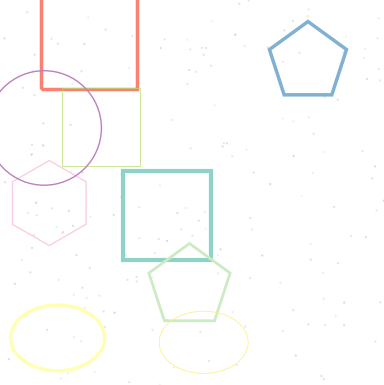[{"shape": "square", "thickness": 3, "radius": 0.58, "center": [0.434, 0.44]}, {"shape": "oval", "thickness": 2.5, "radius": 0.61, "center": [0.15, 0.122]}, {"shape": "square", "thickness": 2.5, "radius": 0.63, "center": [0.231, 0.893]}, {"shape": "pentagon", "thickness": 2.5, "radius": 0.53, "center": [0.8, 0.839]}, {"shape": "square", "thickness": 0.5, "radius": 0.51, "center": [0.263, 0.67]}, {"shape": "hexagon", "thickness": 1, "radius": 0.55, "center": [0.128, 0.473]}, {"shape": "circle", "thickness": 1, "radius": 0.74, "center": [0.115, 0.668]}, {"shape": "pentagon", "thickness": 2, "radius": 0.55, "center": [0.492, 0.257]}, {"shape": "oval", "thickness": 0.5, "radius": 0.58, "center": [0.529, 0.111]}]